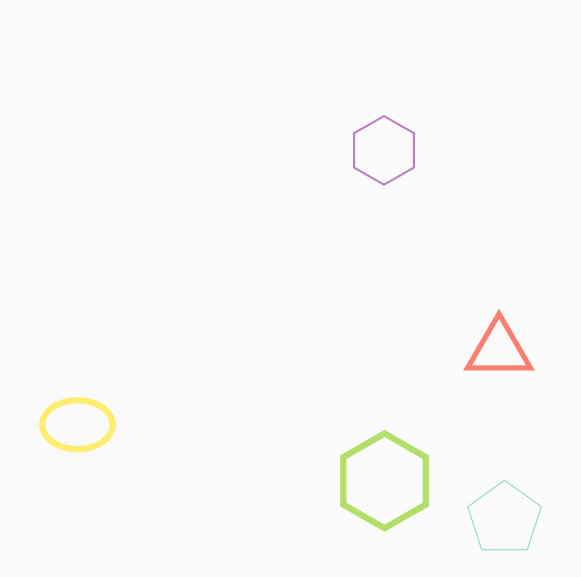[{"shape": "pentagon", "thickness": 0.5, "radius": 0.33, "center": [0.868, 0.101]}, {"shape": "triangle", "thickness": 2.5, "radius": 0.31, "center": [0.859, 0.393]}, {"shape": "hexagon", "thickness": 3, "radius": 0.41, "center": [0.662, 0.167]}, {"shape": "hexagon", "thickness": 1, "radius": 0.3, "center": [0.661, 0.739]}, {"shape": "oval", "thickness": 3, "radius": 0.3, "center": [0.133, 0.264]}]